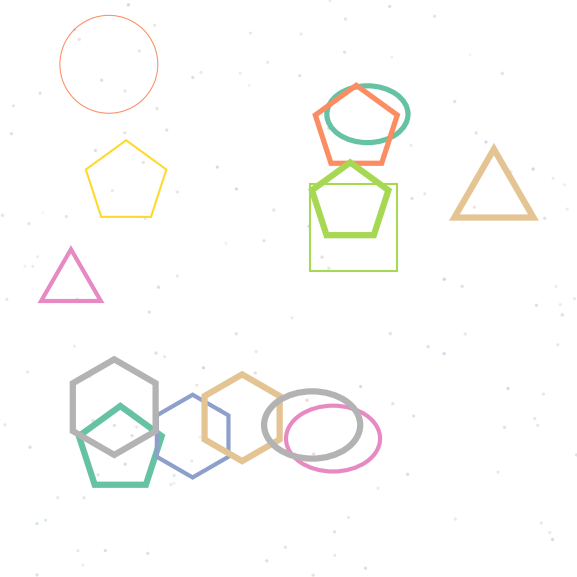[{"shape": "pentagon", "thickness": 3, "radius": 0.38, "center": [0.208, 0.221]}, {"shape": "oval", "thickness": 2.5, "radius": 0.35, "center": [0.636, 0.801]}, {"shape": "circle", "thickness": 0.5, "radius": 0.42, "center": [0.188, 0.888]}, {"shape": "pentagon", "thickness": 2.5, "radius": 0.37, "center": [0.617, 0.777]}, {"shape": "hexagon", "thickness": 2, "radius": 0.36, "center": [0.334, 0.244]}, {"shape": "oval", "thickness": 2, "radius": 0.41, "center": [0.577, 0.24]}, {"shape": "triangle", "thickness": 2, "radius": 0.3, "center": [0.123, 0.508]}, {"shape": "square", "thickness": 1, "radius": 0.38, "center": [0.612, 0.606]}, {"shape": "pentagon", "thickness": 3, "radius": 0.35, "center": [0.606, 0.648]}, {"shape": "pentagon", "thickness": 1, "radius": 0.37, "center": [0.218, 0.683]}, {"shape": "hexagon", "thickness": 3, "radius": 0.38, "center": [0.419, 0.276]}, {"shape": "triangle", "thickness": 3, "radius": 0.4, "center": [0.855, 0.662]}, {"shape": "oval", "thickness": 3, "radius": 0.42, "center": [0.541, 0.263]}, {"shape": "hexagon", "thickness": 3, "radius": 0.41, "center": [0.198, 0.294]}]